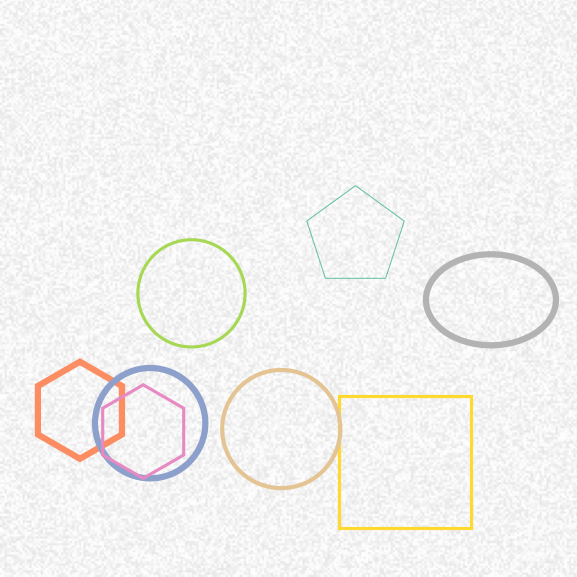[{"shape": "pentagon", "thickness": 0.5, "radius": 0.44, "center": [0.616, 0.589]}, {"shape": "hexagon", "thickness": 3, "radius": 0.42, "center": [0.138, 0.289]}, {"shape": "circle", "thickness": 3, "radius": 0.48, "center": [0.26, 0.266]}, {"shape": "hexagon", "thickness": 1.5, "radius": 0.4, "center": [0.248, 0.252]}, {"shape": "circle", "thickness": 1.5, "radius": 0.46, "center": [0.332, 0.491]}, {"shape": "square", "thickness": 1.5, "radius": 0.57, "center": [0.701, 0.199]}, {"shape": "circle", "thickness": 2, "radius": 0.51, "center": [0.487, 0.256]}, {"shape": "oval", "thickness": 3, "radius": 0.56, "center": [0.85, 0.48]}]